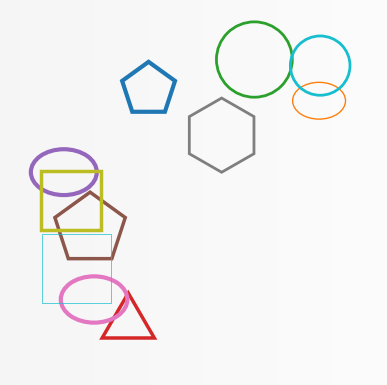[{"shape": "pentagon", "thickness": 3, "radius": 0.36, "center": [0.383, 0.768]}, {"shape": "oval", "thickness": 1, "radius": 0.34, "center": [0.823, 0.738]}, {"shape": "circle", "thickness": 2, "radius": 0.49, "center": [0.656, 0.845]}, {"shape": "triangle", "thickness": 2.5, "radius": 0.39, "center": [0.331, 0.161]}, {"shape": "oval", "thickness": 3, "radius": 0.43, "center": [0.165, 0.553]}, {"shape": "pentagon", "thickness": 2.5, "radius": 0.48, "center": [0.232, 0.405]}, {"shape": "oval", "thickness": 3, "radius": 0.43, "center": [0.243, 0.222]}, {"shape": "hexagon", "thickness": 2, "radius": 0.48, "center": [0.572, 0.649]}, {"shape": "square", "thickness": 2.5, "radius": 0.39, "center": [0.184, 0.479]}, {"shape": "square", "thickness": 0.5, "radius": 0.45, "center": [0.197, 0.303]}, {"shape": "circle", "thickness": 2, "radius": 0.38, "center": [0.826, 0.83]}]